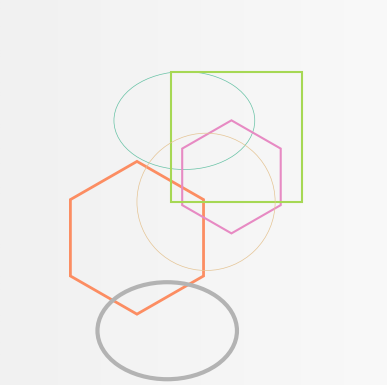[{"shape": "oval", "thickness": 0.5, "radius": 0.91, "center": [0.476, 0.687]}, {"shape": "hexagon", "thickness": 2, "radius": 0.99, "center": [0.353, 0.382]}, {"shape": "hexagon", "thickness": 1.5, "radius": 0.73, "center": [0.597, 0.541]}, {"shape": "square", "thickness": 1.5, "radius": 0.84, "center": [0.61, 0.645]}, {"shape": "circle", "thickness": 0.5, "radius": 0.89, "center": [0.532, 0.476]}, {"shape": "oval", "thickness": 3, "radius": 0.9, "center": [0.432, 0.141]}]